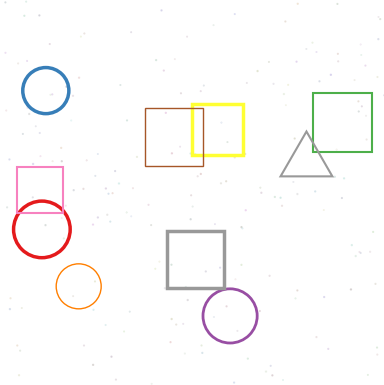[{"shape": "circle", "thickness": 2.5, "radius": 0.37, "center": [0.109, 0.404]}, {"shape": "circle", "thickness": 2.5, "radius": 0.3, "center": [0.119, 0.765]}, {"shape": "square", "thickness": 1.5, "radius": 0.38, "center": [0.889, 0.682]}, {"shape": "circle", "thickness": 2, "radius": 0.35, "center": [0.598, 0.179]}, {"shape": "circle", "thickness": 1, "radius": 0.29, "center": [0.204, 0.256]}, {"shape": "square", "thickness": 2.5, "radius": 0.33, "center": [0.564, 0.663]}, {"shape": "square", "thickness": 1, "radius": 0.38, "center": [0.452, 0.645]}, {"shape": "square", "thickness": 1.5, "radius": 0.3, "center": [0.105, 0.506]}, {"shape": "square", "thickness": 2.5, "radius": 0.37, "center": [0.508, 0.326]}, {"shape": "triangle", "thickness": 1.5, "radius": 0.39, "center": [0.796, 0.581]}]